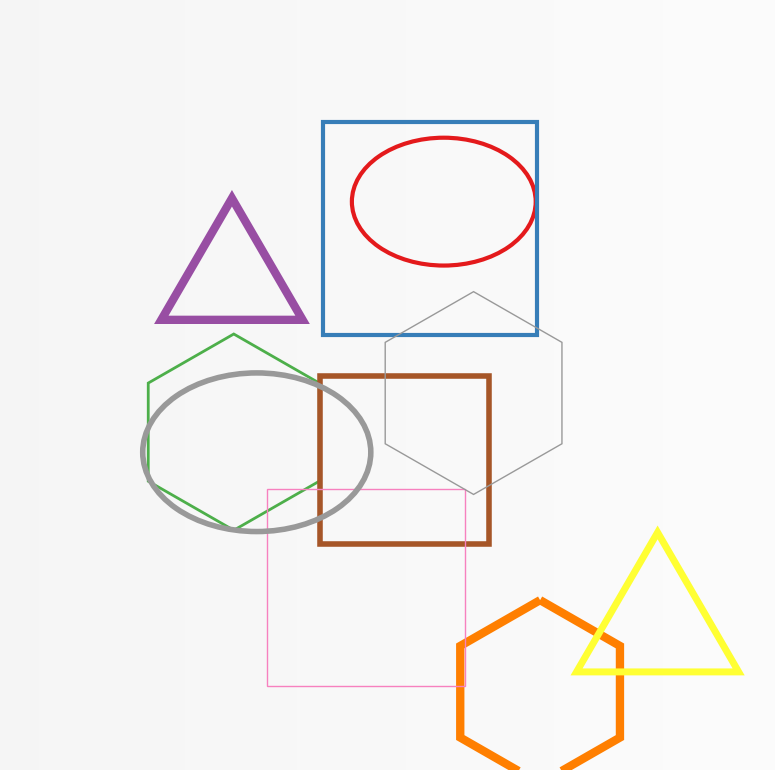[{"shape": "oval", "thickness": 1.5, "radius": 0.59, "center": [0.573, 0.738]}, {"shape": "square", "thickness": 1.5, "radius": 0.69, "center": [0.555, 0.703]}, {"shape": "hexagon", "thickness": 1, "radius": 0.64, "center": [0.302, 0.439]}, {"shape": "triangle", "thickness": 3, "radius": 0.53, "center": [0.299, 0.637]}, {"shape": "hexagon", "thickness": 3, "radius": 0.59, "center": [0.697, 0.102]}, {"shape": "triangle", "thickness": 2.5, "radius": 0.6, "center": [0.849, 0.188]}, {"shape": "square", "thickness": 2, "radius": 0.55, "center": [0.522, 0.402]}, {"shape": "square", "thickness": 0.5, "radius": 0.64, "center": [0.473, 0.237]}, {"shape": "oval", "thickness": 2, "radius": 0.74, "center": [0.331, 0.413]}, {"shape": "hexagon", "thickness": 0.5, "radius": 0.66, "center": [0.611, 0.49]}]